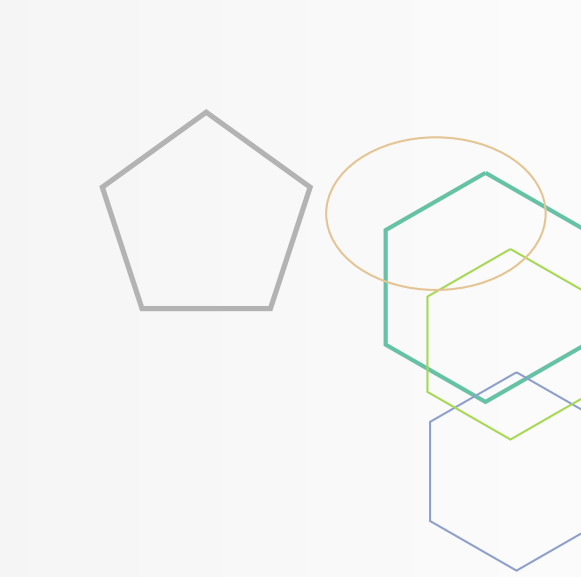[{"shape": "hexagon", "thickness": 2, "radius": 0.99, "center": [0.835, 0.502]}, {"shape": "hexagon", "thickness": 1, "radius": 0.86, "center": [0.889, 0.183]}, {"shape": "hexagon", "thickness": 1, "radius": 0.82, "center": [0.878, 0.403]}, {"shape": "oval", "thickness": 1, "radius": 0.94, "center": [0.75, 0.629]}, {"shape": "pentagon", "thickness": 2.5, "radius": 0.94, "center": [0.355, 0.617]}]